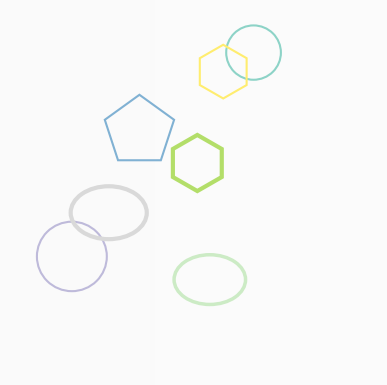[{"shape": "circle", "thickness": 1.5, "radius": 0.35, "center": [0.654, 0.863]}, {"shape": "circle", "thickness": 1.5, "radius": 0.45, "center": [0.185, 0.334]}, {"shape": "pentagon", "thickness": 1.5, "radius": 0.47, "center": [0.36, 0.66]}, {"shape": "hexagon", "thickness": 3, "radius": 0.36, "center": [0.509, 0.577]}, {"shape": "oval", "thickness": 3, "radius": 0.49, "center": [0.281, 0.448]}, {"shape": "oval", "thickness": 2.5, "radius": 0.46, "center": [0.541, 0.274]}, {"shape": "hexagon", "thickness": 1.5, "radius": 0.35, "center": [0.576, 0.814]}]